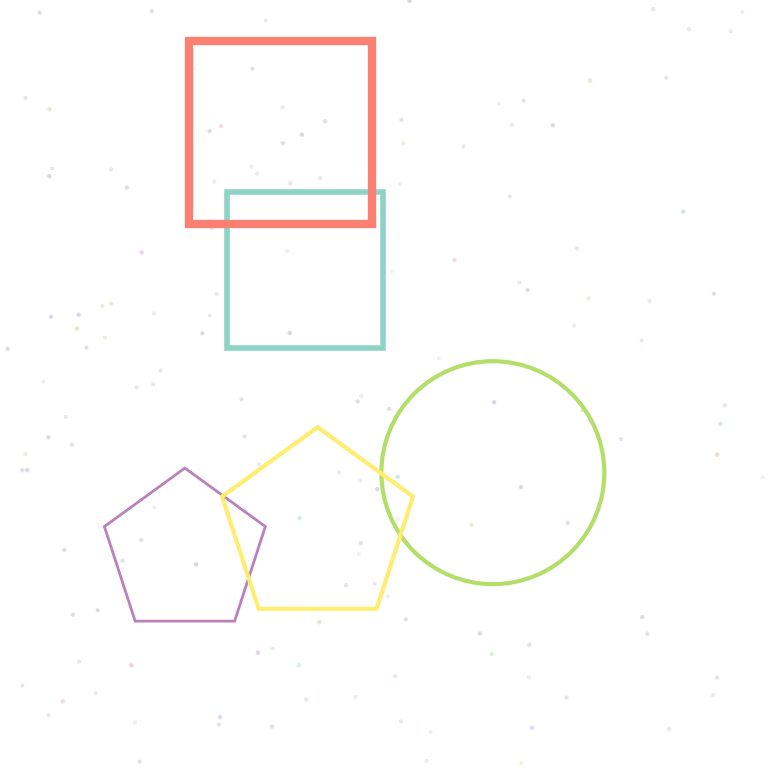[{"shape": "square", "thickness": 2, "radius": 0.51, "center": [0.397, 0.649]}, {"shape": "square", "thickness": 3, "radius": 0.59, "center": [0.364, 0.828]}, {"shape": "circle", "thickness": 1.5, "radius": 0.72, "center": [0.64, 0.386]}, {"shape": "pentagon", "thickness": 1, "radius": 0.55, "center": [0.24, 0.282]}, {"shape": "pentagon", "thickness": 1.5, "radius": 0.65, "center": [0.412, 0.315]}]